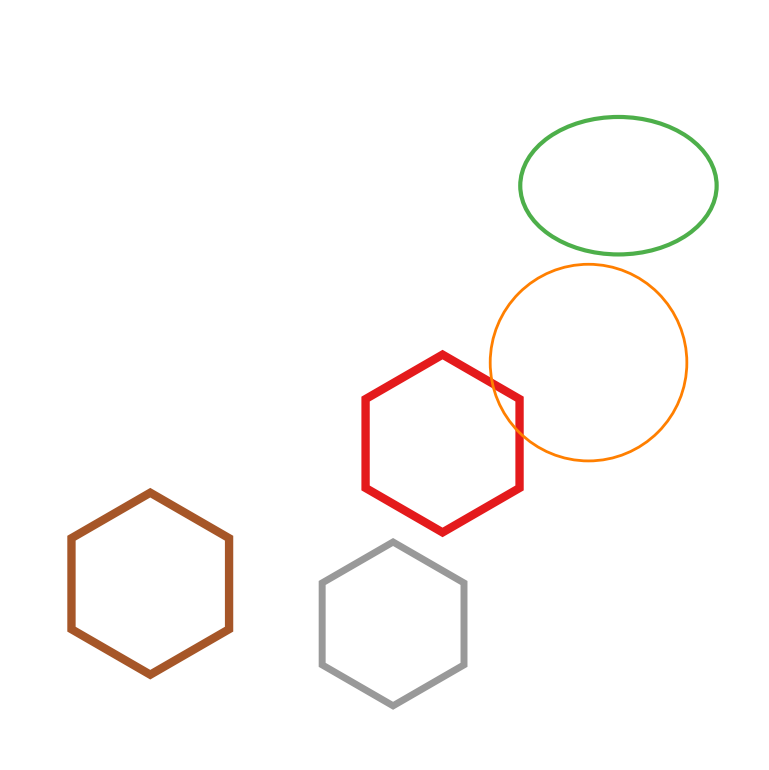[{"shape": "hexagon", "thickness": 3, "radius": 0.58, "center": [0.575, 0.424]}, {"shape": "oval", "thickness": 1.5, "radius": 0.64, "center": [0.803, 0.759]}, {"shape": "circle", "thickness": 1, "radius": 0.64, "center": [0.764, 0.529]}, {"shape": "hexagon", "thickness": 3, "radius": 0.59, "center": [0.195, 0.242]}, {"shape": "hexagon", "thickness": 2.5, "radius": 0.53, "center": [0.51, 0.19]}]